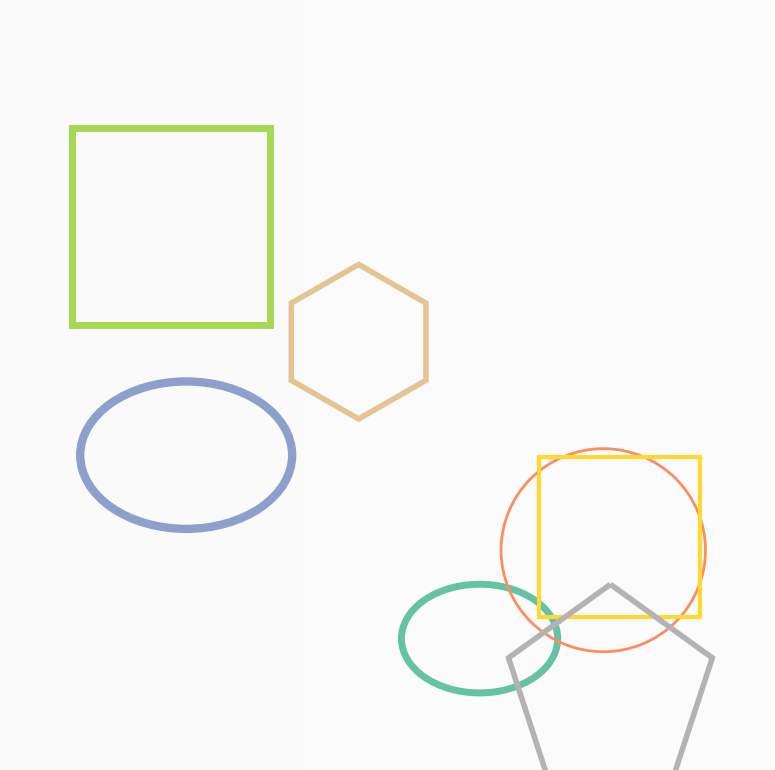[{"shape": "oval", "thickness": 2.5, "radius": 0.5, "center": [0.619, 0.171]}, {"shape": "circle", "thickness": 1, "radius": 0.66, "center": [0.778, 0.285]}, {"shape": "oval", "thickness": 3, "radius": 0.68, "center": [0.24, 0.409]}, {"shape": "square", "thickness": 2.5, "radius": 0.64, "center": [0.221, 0.706]}, {"shape": "square", "thickness": 1.5, "radius": 0.52, "center": [0.8, 0.303]}, {"shape": "hexagon", "thickness": 2, "radius": 0.5, "center": [0.463, 0.556]}, {"shape": "pentagon", "thickness": 2, "radius": 0.69, "center": [0.788, 0.103]}]